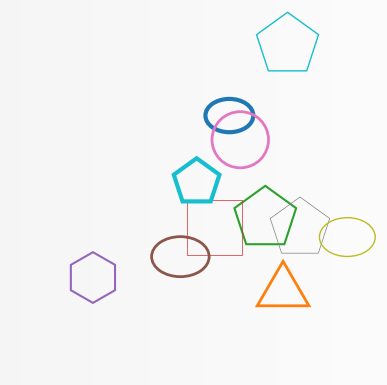[{"shape": "oval", "thickness": 3, "radius": 0.31, "center": [0.592, 0.7]}, {"shape": "triangle", "thickness": 2, "radius": 0.39, "center": [0.731, 0.244]}, {"shape": "pentagon", "thickness": 1.5, "radius": 0.42, "center": [0.685, 0.433]}, {"shape": "square", "thickness": 0.5, "radius": 0.36, "center": [0.554, 0.409]}, {"shape": "hexagon", "thickness": 1.5, "radius": 0.33, "center": [0.24, 0.279]}, {"shape": "oval", "thickness": 2, "radius": 0.37, "center": [0.465, 0.333]}, {"shape": "circle", "thickness": 2, "radius": 0.36, "center": [0.62, 0.637]}, {"shape": "pentagon", "thickness": 0.5, "radius": 0.4, "center": [0.774, 0.408]}, {"shape": "oval", "thickness": 1, "radius": 0.36, "center": [0.896, 0.384]}, {"shape": "pentagon", "thickness": 3, "radius": 0.31, "center": [0.507, 0.527]}, {"shape": "pentagon", "thickness": 1, "radius": 0.42, "center": [0.742, 0.884]}]